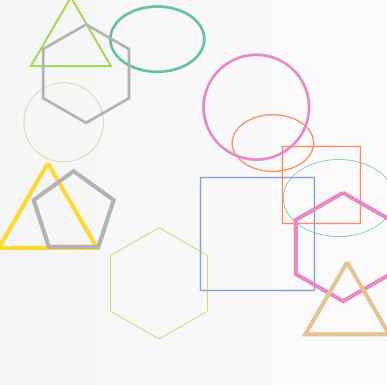[{"shape": "oval", "thickness": 2, "radius": 0.61, "center": [0.406, 0.898]}, {"shape": "oval", "thickness": 0.5, "radius": 0.71, "center": [0.874, 0.486]}, {"shape": "square", "thickness": 1, "radius": 0.5, "center": [0.828, 0.52]}, {"shape": "oval", "thickness": 1, "radius": 0.53, "center": [0.704, 0.628]}, {"shape": "square", "thickness": 1, "radius": 0.73, "center": [0.663, 0.394]}, {"shape": "circle", "thickness": 2, "radius": 0.68, "center": [0.661, 0.722]}, {"shape": "hexagon", "thickness": 3, "radius": 0.7, "center": [0.885, 0.358]}, {"shape": "triangle", "thickness": 1.5, "radius": 0.6, "center": [0.183, 0.888]}, {"shape": "hexagon", "thickness": 0.5, "radius": 0.72, "center": [0.41, 0.264]}, {"shape": "triangle", "thickness": 3, "radius": 0.73, "center": [0.124, 0.429]}, {"shape": "triangle", "thickness": 3, "radius": 0.62, "center": [0.896, 0.194]}, {"shape": "circle", "thickness": 0.5, "radius": 0.51, "center": [0.164, 0.682]}, {"shape": "hexagon", "thickness": 2, "radius": 0.64, "center": [0.222, 0.809]}, {"shape": "pentagon", "thickness": 3, "radius": 0.54, "center": [0.19, 0.447]}]